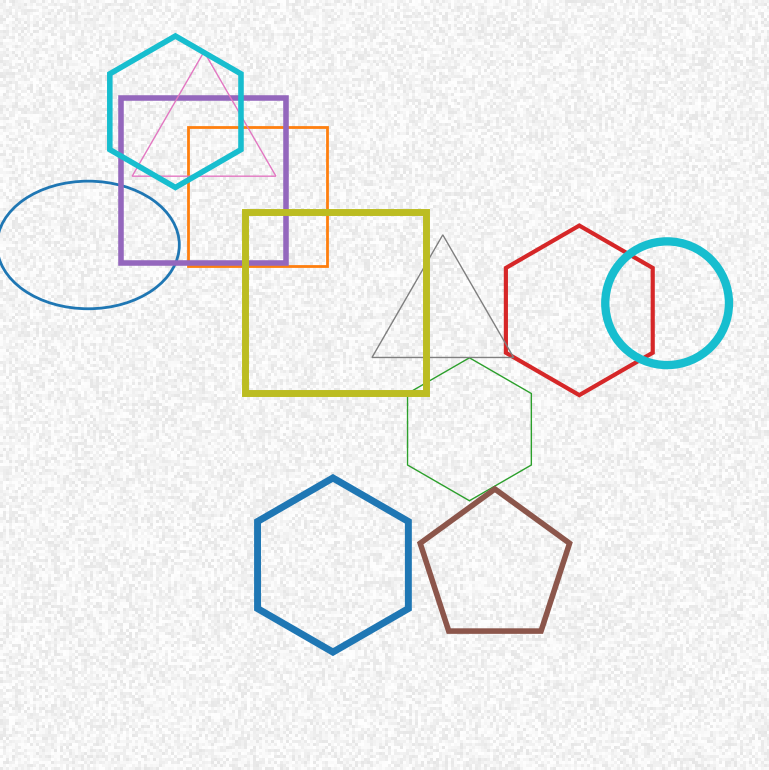[{"shape": "hexagon", "thickness": 2.5, "radius": 0.57, "center": [0.432, 0.266]}, {"shape": "oval", "thickness": 1, "radius": 0.59, "center": [0.114, 0.682]}, {"shape": "square", "thickness": 1, "radius": 0.45, "center": [0.334, 0.745]}, {"shape": "hexagon", "thickness": 0.5, "radius": 0.46, "center": [0.61, 0.443]}, {"shape": "hexagon", "thickness": 1.5, "radius": 0.55, "center": [0.752, 0.597]}, {"shape": "square", "thickness": 2, "radius": 0.54, "center": [0.265, 0.766]}, {"shape": "pentagon", "thickness": 2, "radius": 0.51, "center": [0.643, 0.263]}, {"shape": "triangle", "thickness": 0.5, "radius": 0.54, "center": [0.265, 0.825]}, {"shape": "triangle", "thickness": 0.5, "radius": 0.53, "center": [0.575, 0.589]}, {"shape": "square", "thickness": 2.5, "radius": 0.59, "center": [0.436, 0.607]}, {"shape": "hexagon", "thickness": 2, "radius": 0.49, "center": [0.228, 0.855]}, {"shape": "circle", "thickness": 3, "radius": 0.4, "center": [0.866, 0.606]}]